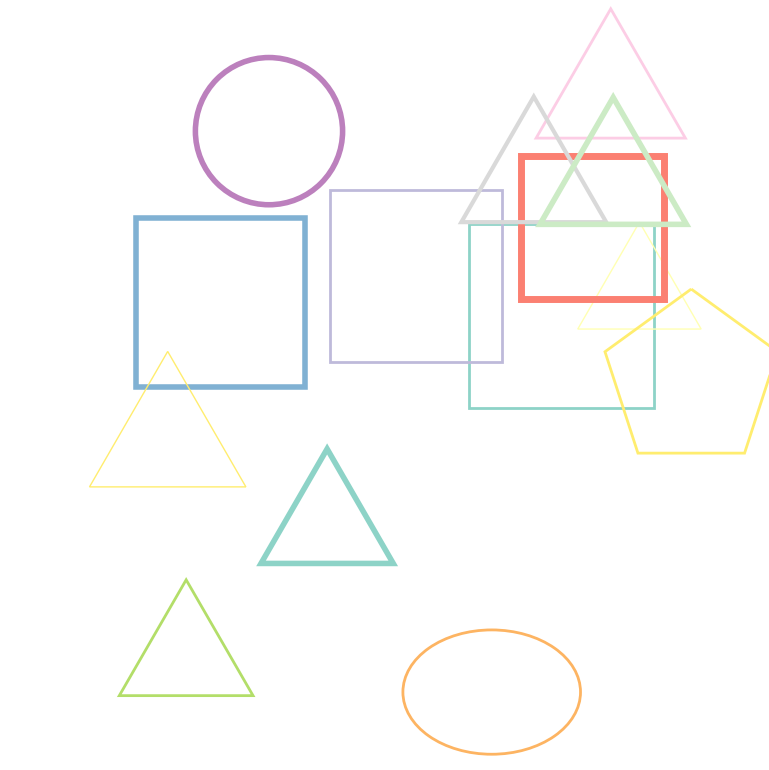[{"shape": "square", "thickness": 1, "radius": 0.6, "center": [0.729, 0.59]}, {"shape": "triangle", "thickness": 2, "radius": 0.5, "center": [0.425, 0.318]}, {"shape": "triangle", "thickness": 0.5, "radius": 0.46, "center": [0.83, 0.619]}, {"shape": "square", "thickness": 1, "radius": 0.56, "center": [0.54, 0.641]}, {"shape": "square", "thickness": 2.5, "radius": 0.46, "center": [0.77, 0.704]}, {"shape": "square", "thickness": 2, "radius": 0.55, "center": [0.286, 0.607]}, {"shape": "oval", "thickness": 1, "radius": 0.58, "center": [0.639, 0.101]}, {"shape": "triangle", "thickness": 1, "radius": 0.5, "center": [0.242, 0.147]}, {"shape": "triangle", "thickness": 1, "radius": 0.56, "center": [0.793, 0.877]}, {"shape": "triangle", "thickness": 1.5, "radius": 0.54, "center": [0.693, 0.766]}, {"shape": "circle", "thickness": 2, "radius": 0.48, "center": [0.349, 0.83]}, {"shape": "triangle", "thickness": 2, "radius": 0.55, "center": [0.796, 0.764]}, {"shape": "pentagon", "thickness": 1, "radius": 0.59, "center": [0.898, 0.507]}, {"shape": "triangle", "thickness": 0.5, "radius": 0.59, "center": [0.218, 0.426]}]